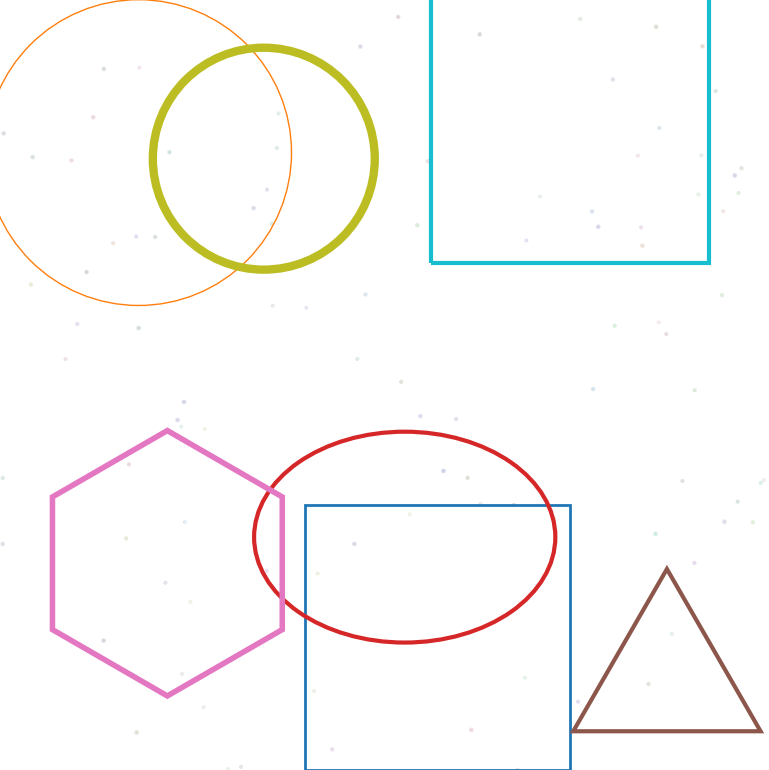[{"shape": "square", "thickness": 1, "radius": 0.86, "center": [0.569, 0.172]}, {"shape": "circle", "thickness": 0.5, "radius": 0.99, "center": [0.18, 0.802]}, {"shape": "oval", "thickness": 1.5, "radius": 0.98, "center": [0.526, 0.302]}, {"shape": "triangle", "thickness": 1.5, "radius": 0.7, "center": [0.866, 0.121]}, {"shape": "hexagon", "thickness": 2, "radius": 0.86, "center": [0.217, 0.268]}, {"shape": "circle", "thickness": 3, "radius": 0.72, "center": [0.343, 0.794]}, {"shape": "square", "thickness": 1.5, "radius": 0.9, "center": [0.74, 0.839]}]